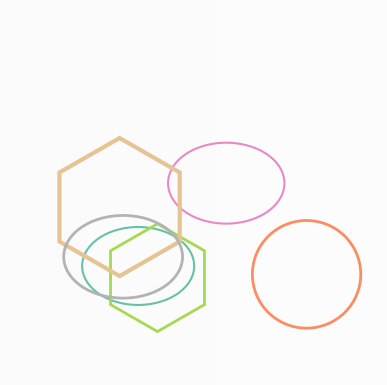[{"shape": "oval", "thickness": 1.5, "radius": 0.72, "center": [0.357, 0.309]}, {"shape": "circle", "thickness": 2, "radius": 0.7, "center": [0.791, 0.287]}, {"shape": "oval", "thickness": 1.5, "radius": 0.75, "center": [0.584, 0.524]}, {"shape": "hexagon", "thickness": 2, "radius": 0.7, "center": [0.406, 0.279]}, {"shape": "hexagon", "thickness": 3, "radius": 0.9, "center": [0.309, 0.462]}, {"shape": "oval", "thickness": 2, "radius": 0.77, "center": [0.318, 0.333]}]